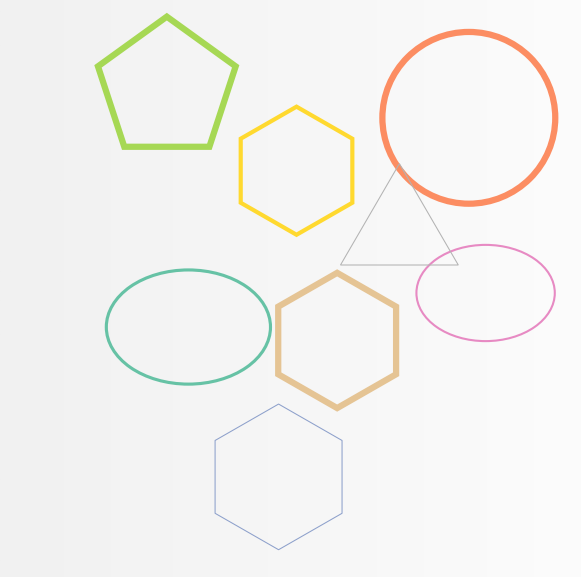[{"shape": "oval", "thickness": 1.5, "radius": 0.71, "center": [0.324, 0.433]}, {"shape": "circle", "thickness": 3, "radius": 0.74, "center": [0.807, 0.795]}, {"shape": "hexagon", "thickness": 0.5, "radius": 0.63, "center": [0.479, 0.173]}, {"shape": "oval", "thickness": 1, "radius": 0.6, "center": [0.835, 0.492]}, {"shape": "pentagon", "thickness": 3, "radius": 0.62, "center": [0.287, 0.846]}, {"shape": "hexagon", "thickness": 2, "radius": 0.55, "center": [0.51, 0.704]}, {"shape": "hexagon", "thickness": 3, "radius": 0.59, "center": [0.58, 0.41]}, {"shape": "triangle", "thickness": 0.5, "radius": 0.59, "center": [0.687, 0.599]}]